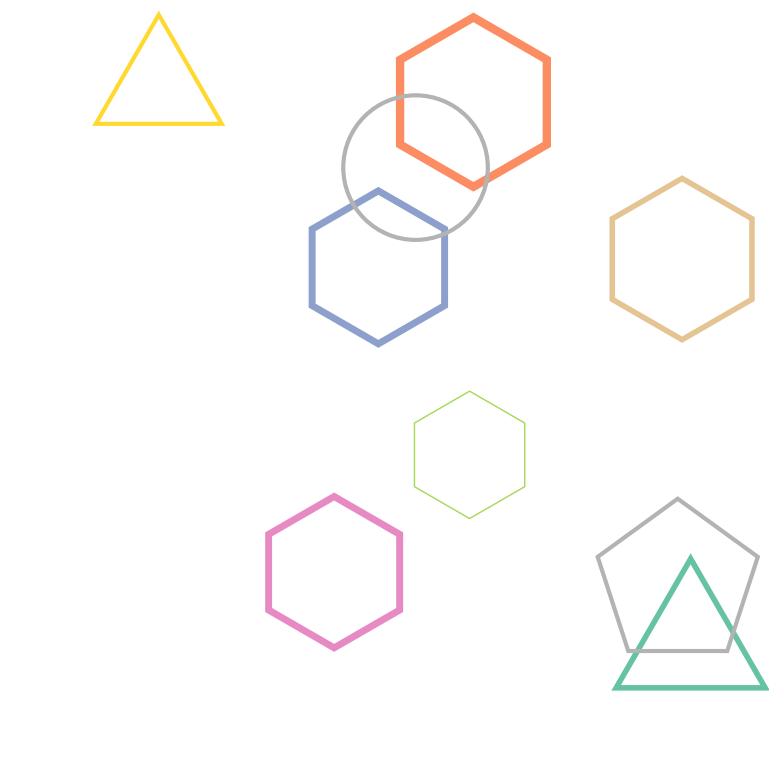[{"shape": "triangle", "thickness": 2, "radius": 0.56, "center": [0.897, 0.163]}, {"shape": "hexagon", "thickness": 3, "radius": 0.55, "center": [0.615, 0.867]}, {"shape": "hexagon", "thickness": 2.5, "radius": 0.5, "center": [0.491, 0.653]}, {"shape": "hexagon", "thickness": 2.5, "radius": 0.49, "center": [0.434, 0.257]}, {"shape": "hexagon", "thickness": 0.5, "radius": 0.41, "center": [0.61, 0.409]}, {"shape": "triangle", "thickness": 1.5, "radius": 0.47, "center": [0.206, 0.886]}, {"shape": "hexagon", "thickness": 2, "radius": 0.52, "center": [0.886, 0.664]}, {"shape": "pentagon", "thickness": 1.5, "radius": 0.55, "center": [0.88, 0.243]}, {"shape": "circle", "thickness": 1.5, "radius": 0.47, "center": [0.54, 0.782]}]